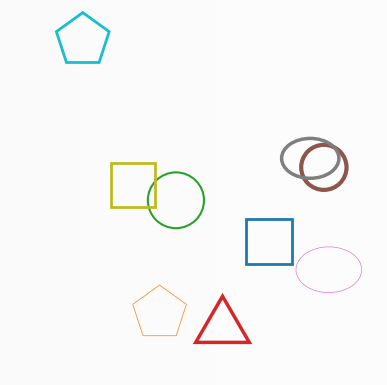[{"shape": "square", "thickness": 2, "radius": 0.3, "center": [0.693, 0.373]}, {"shape": "pentagon", "thickness": 0.5, "radius": 0.36, "center": [0.412, 0.187]}, {"shape": "circle", "thickness": 1.5, "radius": 0.36, "center": [0.454, 0.48]}, {"shape": "triangle", "thickness": 2.5, "radius": 0.4, "center": [0.574, 0.151]}, {"shape": "circle", "thickness": 3, "radius": 0.29, "center": [0.836, 0.565]}, {"shape": "oval", "thickness": 0.5, "radius": 0.42, "center": [0.849, 0.299]}, {"shape": "oval", "thickness": 2.5, "radius": 0.37, "center": [0.801, 0.589]}, {"shape": "square", "thickness": 2, "radius": 0.29, "center": [0.343, 0.518]}, {"shape": "pentagon", "thickness": 2, "radius": 0.36, "center": [0.214, 0.896]}]